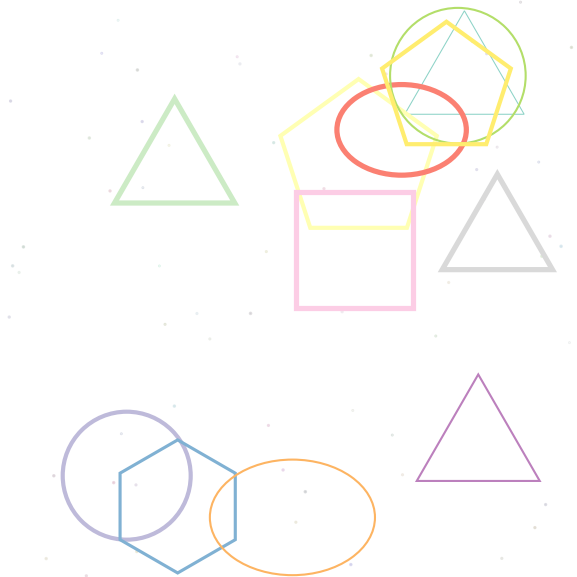[{"shape": "triangle", "thickness": 0.5, "radius": 0.6, "center": [0.804, 0.861]}, {"shape": "pentagon", "thickness": 2, "radius": 0.71, "center": [0.621, 0.72]}, {"shape": "circle", "thickness": 2, "radius": 0.55, "center": [0.219, 0.175]}, {"shape": "oval", "thickness": 2.5, "radius": 0.56, "center": [0.695, 0.774]}, {"shape": "hexagon", "thickness": 1.5, "radius": 0.58, "center": [0.308, 0.122]}, {"shape": "oval", "thickness": 1, "radius": 0.71, "center": [0.506, 0.103]}, {"shape": "circle", "thickness": 1, "radius": 0.59, "center": [0.793, 0.868]}, {"shape": "square", "thickness": 2.5, "radius": 0.51, "center": [0.614, 0.566]}, {"shape": "triangle", "thickness": 2.5, "radius": 0.55, "center": [0.861, 0.587]}, {"shape": "triangle", "thickness": 1, "radius": 0.61, "center": [0.828, 0.228]}, {"shape": "triangle", "thickness": 2.5, "radius": 0.6, "center": [0.302, 0.708]}, {"shape": "pentagon", "thickness": 2, "radius": 0.59, "center": [0.773, 0.844]}]